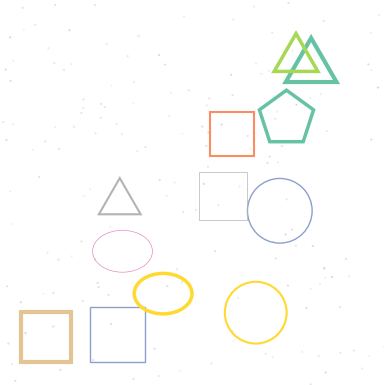[{"shape": "triangle", "thickness": 3, "radius": 0.38, "center": [0.808, 0.825]}, {"shape": "pentagon", "thickness": 2.5, "radius": 0.37, "center": [0.744, 0.692]}, {"shape": "square", "thickness": 1.5, "radius": 0.29, "center": [0.602, 0.652]}, {"shape": "circle", "thickness": 1, "radius": 0.42, "center": [0.727, 0.452]}, {"shape": "square", "thickness": 1, "radius": 0.35, "center": [0.305, 0.131]}, {"shape": "oval", "thickness": 0.5, "radius": 0.39, "center": [0.318, 0.347]}, {"shape": "triangle", "thickness": 2.5, "radius": 0.33, "center": [0.769, 0.847]}, {"shape": "circle", "thickness": 1.5, "radius": 0.4, "center": [0.664, 0.188]}, {"shape": "oval", "thickness": 2.5, "radius": 0.38, "center": [0.424, 0.237]}, {"shape": "square", "thickness": 3, "radius": 0.32, "center": [0.119, 0.126]}, {"shape": "square", "thickness": 0.5, "radius": 0.31, "center": [0.58, 0.49]}, {"shape": "triangle", "thickness": 1.5, "radius": 0.31, "center": [0.311, 0.475]}]